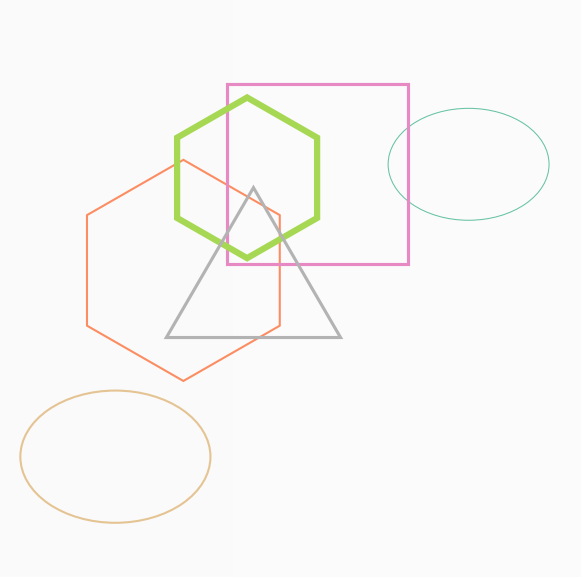[{"shape": "oval", "thickness": 0.5, "radius": 0.69, "center": [0.806, 0.715]}, {"shape": "hexagon", "thickness": 1, "radius": 0.96, "center": [0.316, 0.531]}, {"shape": "square", "thickness": 1.5, "radius": 0.78, "center": [0.546, 0.698]}, {"shape": "hexagon", "thickness": 3, "radius": 0.7, "center": [0.425, 0.691]}, {"shape": "oval", "thickness": 1, "radius": 0.82, "center": [0.199, 0.208]}, {"shape": "triangle", "thickness": 1.5, "radius": 0.86, "center": [0.436, 0.501]}]